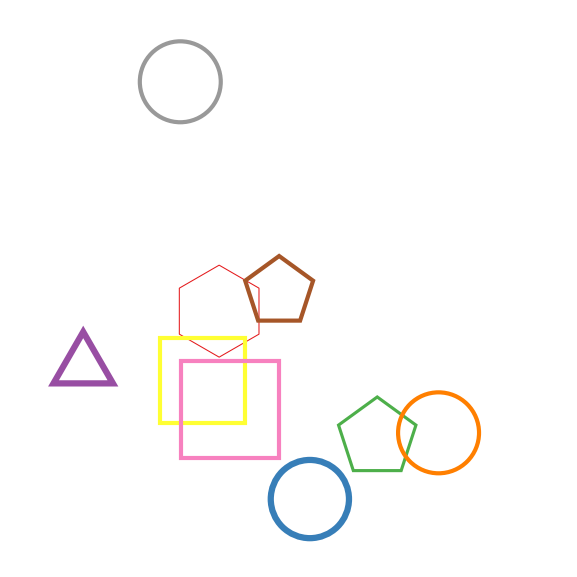[{"shape": "hexagon", "thickness": 0.5, "radius": 0.4, "center": [0.379, 0.46]}, {"shape": "circle", "thickness": 3, "radius": 0.34, "center": [0.537, 0.135]}, {"shape": "pentagon", "thickness": 1.5, "radius": 0.35, "center": [0.653, 0.241]}, {"shape": "triangle", "thickness": 3, "radius": 0.3, "center": [0.144, 0.365]}, {"shape": "circle", "thickness": 2, "radius": 0.35, "center": [0.759, 0.25]}, {"shape": "square", "thickness": 2, "radius": 0.37, "center": [0.351, 0.34]}, {"shape": "pentagon", "thickness": 2, "radius": 0.31, "center": [0.483, 0.494]}, {"shape": "square", "thickness": 2, "radius": 0.42, "center": [0.398, 0.29]}, {"shape": "circle", "thickness": 2, "radius": 0.35, "center": [0.312, 0.858]}]